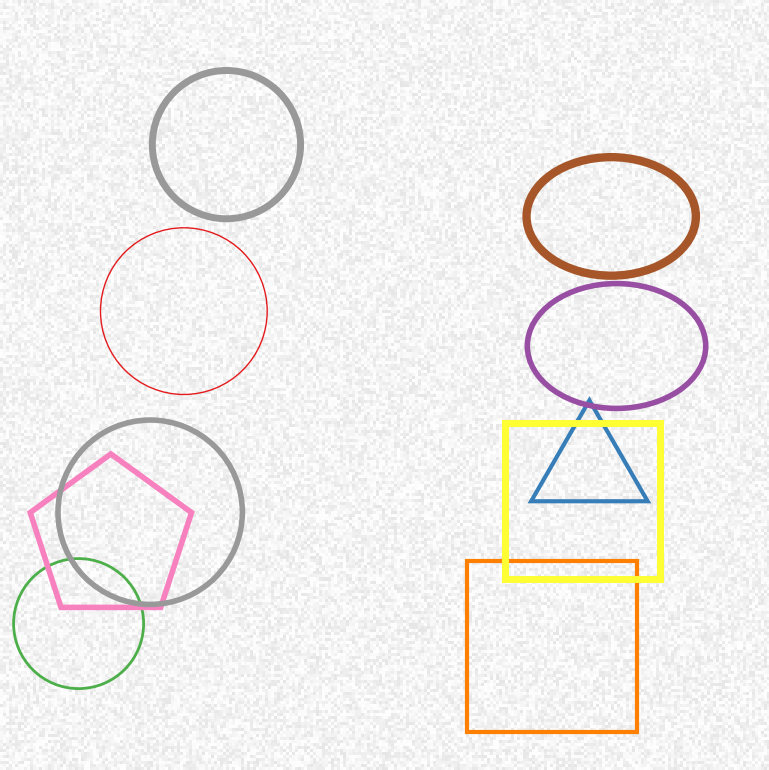[{"shape": "circle", "thickness": 0.5, "radius": 0.54, "center": [0.239, 0.596]}, {"shape": "triangle", "thickness": 1.5, "radius": 0.44, "center": [0.765, 0.393]}, {"shape": "circle", "thickness": 1, "radius": 0.42, "center": [0.102, 0.19]}, {"shape": "oval", "thickness": 2, "radius": 0.58, "center": [0.801, 0.551]}, {"shape": "square", "thickness": 1.5, "radius": 0.55, "center": [0.717, 0.16]}, {"shape": "square", "thickness": 2.5, "radius": 0.51, "center": [0.757, 0.349]}, {"shape": "oval", "thickness": 3, "radius": 0.55, "center": [0.794, 0.719]}, {"shape": "pentagon", "thickness": 2, "radius": 0.55, "center": [0.144, 0.3]}, {"shape": "circle", "thickness": 2, "radius": 0.6, "center": [0.195, 0.335]}, {"shape": "circle", "thickness": 2.5, "radius": 0.48, "center": [0.294, 0.812]}]